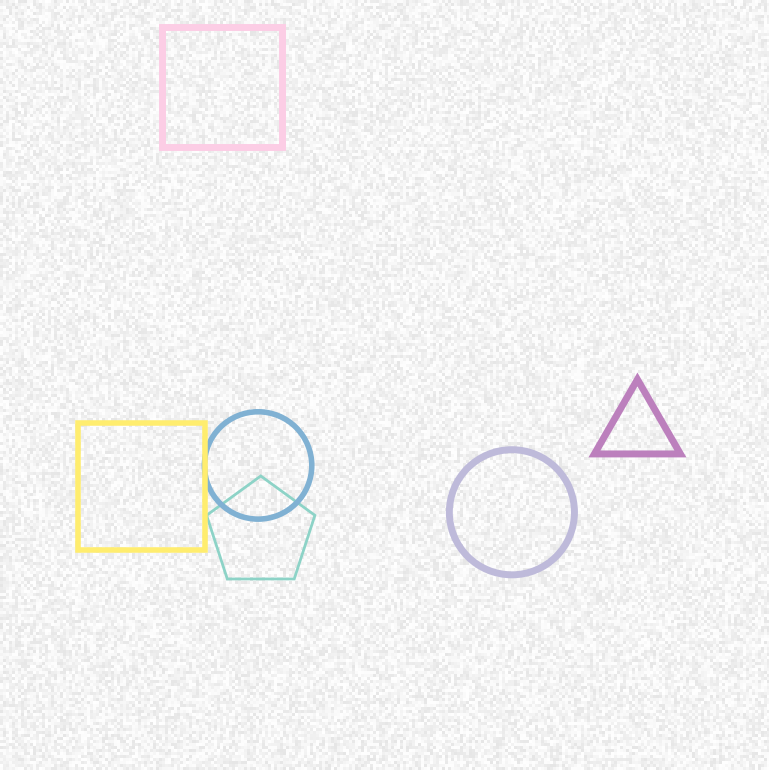[{"shape": "pentagon", "thickness": 1, "radius": 0.37, "center": [0.339, 0.308]}, {"shape": "circle", "thickness": 2.5, "radius": 0.41, "center": [0.665, 0.335]}, {"shape": "circle", "thickness": 2, "radius": 0.35, "center": [0.335, 0.396]}, {"shape": "square", "thickness": 2.5, "radius": 0.39, "center": [0.289, 0.887]}, {"shape": "triangle", "thickness": 2.5, "radius": 0.32, "center": [0.828, 0.443]}, {"shape": "square", "thickness": 2, "radius": 0.41, "center": [0.184, 0.368]}]